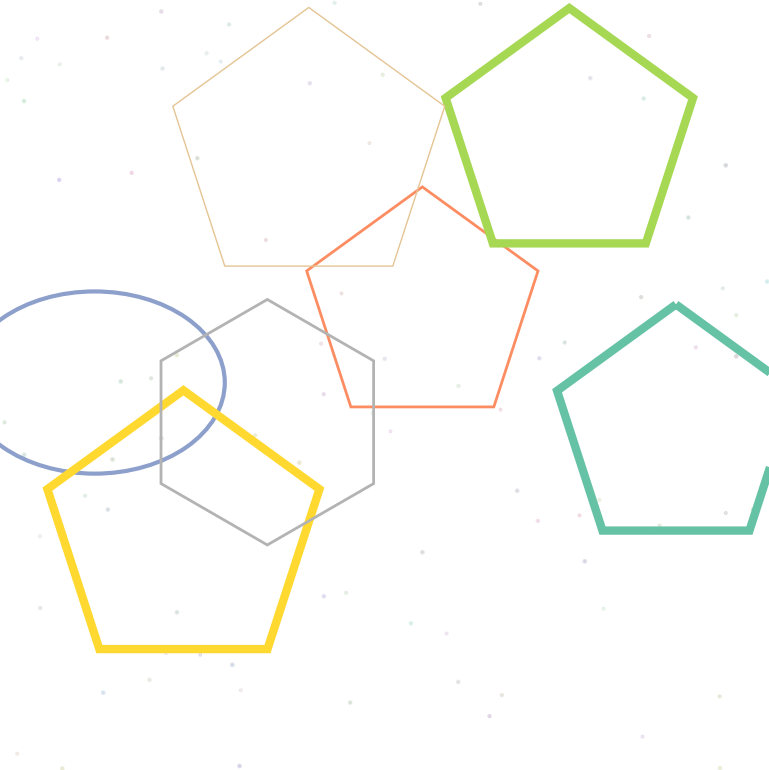[{"shape": "pentagon", "thickness": 3, "radius": 0.81, "center": [0.878, 0.442]}, {"shape": "pentagon", "thickness": 1, "radius": 0.79, "center": [0.548, 0.599]}, {"shape": "oval", "thickness": 1.5, "radius": 0.85, "center": [0.123, 0.503]}, {"shape": "pentagon", "thickness": 3, "radius": 0.84, "center": [0.739, 0.821]}, {"shape": "pentagon", "thickness": 3, "radius": 0.93, "center": [0.238, 0.307]}, {"shape": "pentagon", "thickness": 0.5, "radius": 0.93, "center": [0.401, 0.805]}, {"shape": "hexagon", "thickness": 1, "radius": 0.8, "center": [0.347, 0.452]}]